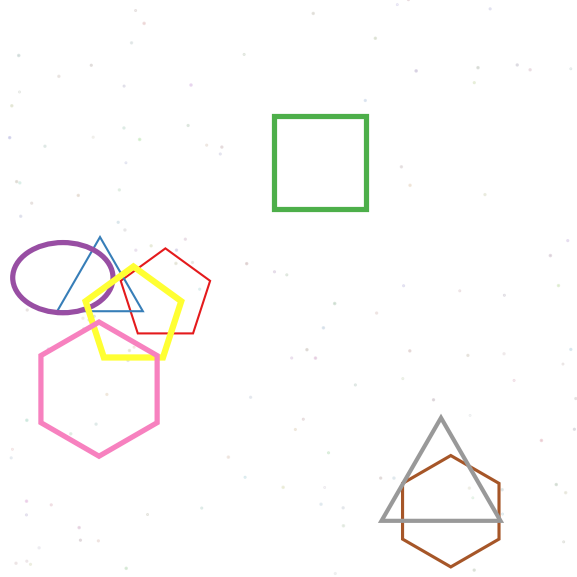[{"shape": "pentagon", "thickness": 1, "radius": 0.41, "center": [0.286, 0.488]}, {"shape": "triangle", "thickness": 1, "radius": 0.43, "center": [0.173, 0.503]}, {"shape": "square", "thickness": 2.5, "radius": 0.4, "center": [0.554, 0.718]}, {"shape": "oval", "thickness": 2.5, "radius": 0.43, "center": [0.109, 0.518]}, {"shape": "pentagon", "thickness": 3, "radius": 0.44, "center": [0.231, 0.451]}, {"shape": "hexagon", "thickness": 1.5, "radius": 0.48, "center": [0.781, 0.114]}, {"shape": "hexagon", "thickness": 2.5, "radius": 0.58, "center": [0.171, 0.325]}, {"shape": "triangle", "thickness": 2, "radius": 0.59, "center": [0.764, 0.157]}]